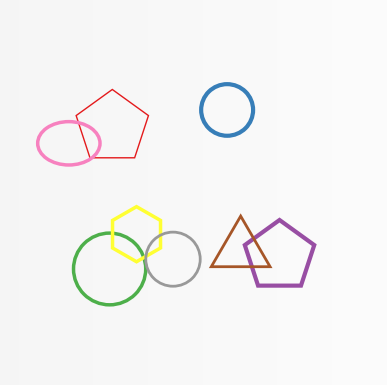[{"shape": "pentagon", "thickness": 1, "radius": 0.49, "center": [0.29, 0.67]}, {"shape": "circle", "thickness": 3, "radius": 0.34, "center": [0.586, 0.714]}, {"shape": "circle", "thickness": 2.5, "radius": 0.47, "center": [0.283, 0.301]}, {"shape": "pentagon", "thickness": 3, "radius": 0.47, "center": [0.721, 0.334]}, {"shape": "hexagon", "thickness": 2.5, "radius": 0.36, "center": [0.352, 0.392]}, {"shape": "triangle", "thickness": 2, "radius": 0.44, "center": [0.621, 0.351]}, {"shape": "oval", "thickness": 2.5, "radius": 0.4, "center": [0.178, 0.628]}, {"shape": "circle", "thickness": 2, "radius": 0.35, "center": [0.446, 0.327]}]